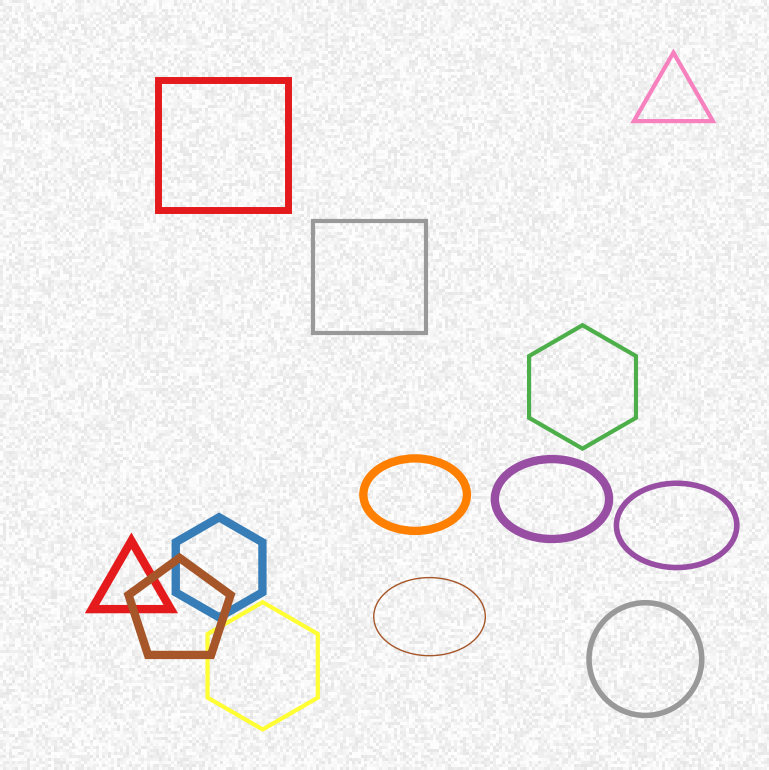[{"shape": "square", "thickness": 2.5, "radius": 0.42, "center": [0.29, 0.812]}, {"shape": "triangle", "thickness": 3, "radius": 0.3, "center": [0.171, 0.239]}, {"shape": "hexagon", "thickness": 3, "radius": 0.32, "center": [0.285, 0.263]}, {"shape": "hexagon", "thickness": 1.5, "radius": 0.4, "center": [0.757, 0.497]}, {"shape": "oval", "thickness": 2, "radius": 0.39, "center": [0.879, 0.318]}, {"shape": "oval", "thickness": 3, "radius": 0.37, "center": [0.717, 0.352]}, {"shape": "oval", "thickness": 3, "radius": 0.34, "center": [0.539, 0.358]}, {"shape": "hexagon", "thickness": 1.5, "radius": 0.41, "center": [0.341, 0.135]}, {"shape": "pentagon", "thickness": 3, "radius": 0.35, "center": [0.233, 0.206]}, {"shape": "oval", "thickness": 0.5, "radius": 0.36, "center": [0.558, 0.199]}, {"shape": "triangle", "thickness": 1.5, "radius": 0.3, "center": [0.875, 0.872]}, {"shape": "circle", "thickness": 2, "radius": 0.37, "center": [0.838, 0.144]}, {"shape": "square", "thickness": 1.5, "radius": 0.36, "center": [0.48, 0.641]}]